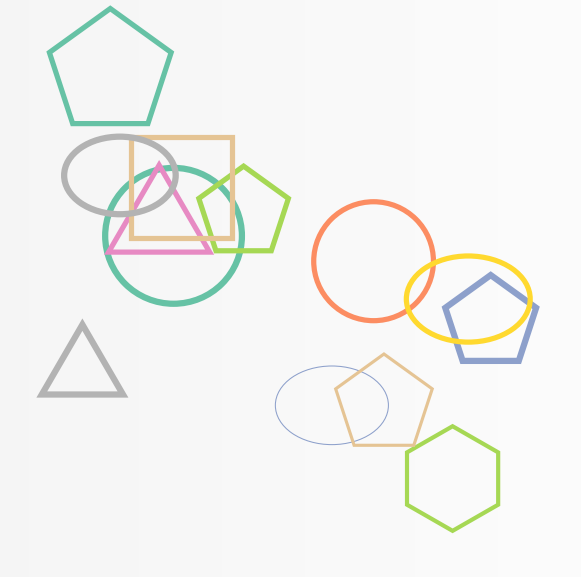[{"shape": "circle", "thickness": 3, "radius": 0.59, "center": [0.299, 0.591]}, {"shape": "pentagon", "thickness": 2.5, "radius": 0.55, "center": [0.19, 0.874]}, {"shape": "circle", "thickness": 2.5, "radius": 0.51, "center": [0.643, 0.547]}, {"shape": "oval", "thickness": 0.5, "radius": 0.49, "center": [0.571, 0.297]}, {"shape": "pentagon", "thickness": 3, "radius": 0.41, "center": [0.844, 0.441]}, {"shape": "triangle", "thickness": 2.5, "radius": 0.5, "center": [0.274, 0.613]}, {"shape": "hexagon", "thickness": 2, "radius": 0.45, "center": [0.779, 0.17]}, {"shape": "pentagon", "thickness": 2.5, "radius": 0.41, "center": [0.419, 0.63]}, {"shape": "oval", "thickness": 2.5, "radius": 0.53, "center": [0.806, 0.481]}, {"shape": "square", "thickness": 2.5, "radius": 0.44, "center": [0.313, 0.674]}, {"shape": "pentagon", "thickness": 1.5, "radius": 0.44, "center": [0.661, 0.299]}, {"shape": "triangle", "thickness": 3, "radius": 0.4, "center": [0.142, 0.356]}, {"shape": "oval", "thickness": 3, "radius": 0.48, "center": [0.206, 0.695]}]